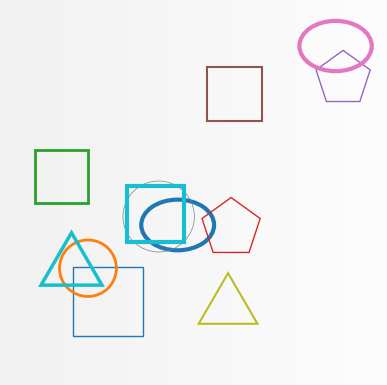[{"shape": "oval", "thickness": 3, "radius": 0.47, "center": [0.459, 0.416]}, {"shape": "square", "thickness": 1, "radius": 0.45, "center": [0.278, 0.217]}, {"shape": "circle", "thickness": 2, "radius": 0.37, "center": [0.227, 0.303]}, {"shape": "square", "thickness": 2, "radius": 0.34, "center": [0.159, 0.541]}, {"shape": "pentagon", "thickness": 1, "radius": 0.39, "center": [0.596, 0.408]}, {"shape": "pentagon", "thickness": 1, "radius": 0.37, "center": [0.885, 0.796]}, {"shape": "square", "thickness": 1.5, "radius": 0.35, "center": [0.605, 0.755]}, {"shape": "oval", "thickness": 3, "radius": 0.47, "center": [0.866, 0.88]}, {"shape": "circle", "thickness": 0.5, "radius": 0.46, "center": [0.409, 0.438]}, {"shape": "triangle", "thickness": 1.5, "radius": 0.44, "center": [0.589, 0.203]}, {"shape": "square", "thickness": 3, "radius": 0.37, "center": [0.4, 0.444]}, {"shape": "triangle", "thickness": 2.5, "radius": 0.45, "center": [0.185, 0.305]}]